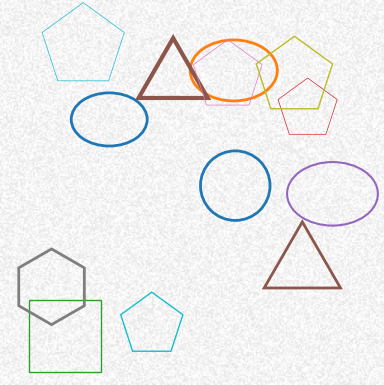[{"shape": "circle", "thickness": 2, "radius": 0.45, "center": [0.611, 0.518]}, {"shape": "oval", "thickness": 2, "radius": 0.49, "center": [0.284, 0.69]}, {"shape": "oval", "thickness": 2, "radius": 0.57, "center": [0.607, 0.817]}, {"shape": "square", "thickness": 1, "radius": 0.47, "center": [0.169, 0.127]}, {"shape": "pentagon", "thickness": 0.5, "radius": 0.4, "center": [0.799, 0.717]}, {"shape": "oval", "thickness": 1.5, "radius": 0.59, "center": [0.864, 0.497]}, {"shape": "triangle", "thickness": 2, "radius": 0.57, "center": [0.785, 0.309]}, {"shape": "triangle", "thickness": 3, "radius": 0.52, "center": [0.45, 0.797]}, {"shape": "pentagon", "thickness": 0.5, "radius": 0.47, "center": [0.592, 0.803]}, {"shape": "hexagon", "thickness": 2, "radius": 0.49, "center": [0.134, 0.255]}, {"shape": "pentagon", "thickness": 1, "radius": 0.52, "center": [0.765, 0.802]}, {"shape": "pentagon", "thickness": 0.5, "radius": 0.56, "center": [0.216, 0.881]}, {"shape": "pentagon", "thickness": 1, "radius": 0.42, "center": [0.394, 0.156]}]